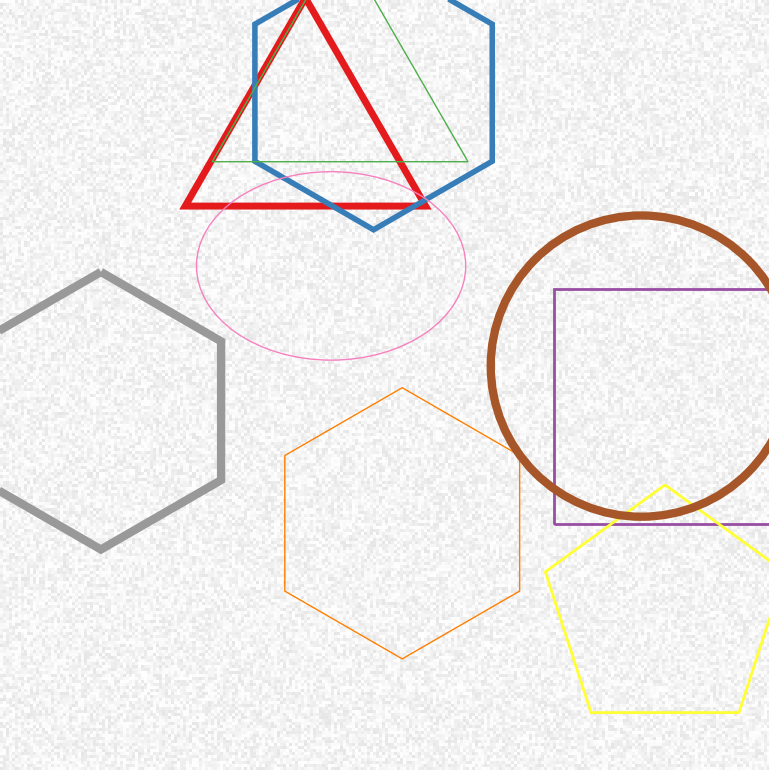[{"shape": "triangle", "thickness": 2.5, "radius": 0.9, "center": [0.397, 0.823]}, {"shape": "hexagon", "thickness": 2, "radius": 0.89, "center": [0.485, 0.88]}, {"shape": "triangle", "thickness": 0.5, "radius": 0.96, "center": [0.442, 0.886]}, {"shape": "square", "thickness": 1, "radius": 0.76, "center": [0.872, 0.472]}, {"shape": "hexagon", "thickness": 0.5, "radius": 0.88, "center": [0.522, 0.32]}, {"shape": "pentagon", "thickness": 1, "radius": 0.82, "center": [0.864, 0.207]}, {"shape": "circle", "thickness": 3, "radius": 0.98, "center": [0.833, 0.525]}, {"shape": "oval", "thickness": 0.5, "radius": 0.87, "center": [0.43, 0.655]}, {"shape": "hexagon", "thickness": 3, "radius": 0.9, "center": [0.131, 0.467]}]